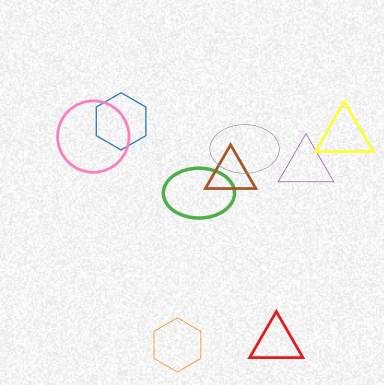[{"shape": "triangle", "thickness": 2, "radius": 0.4, "center": [0.718, 0.111]}, {"shape": "hexagon", "thickness": 1, "radius": 0.37, "center": [0.315, 0.685]}, {"shape": "oval", "thickness": 2.5, "radius": 0.46, "center": [0.517, 0.498]}, {"shape": "triangle", "thickness": 0.5, "radius": 0.42, "center": [0.795, 0.57]}, {"shape": "hexagon", "thickness": 0.5, "radius": 0.35, "center": [0.461, 0.104]}, {"shape": "triangle", "thickness": 2, "radius": 0.43, "center": [0.894, 0.65]}, {"shape": "triangle", "thickness": 2, "radius": 0.38, "center": [0.599, 0.548]}, {"shape": "circle", "thickness": 2, "radius": 0.46, "center": [0.242, 0.645]}, {"shape": "oval", "thickness": 0.5, "radius": 0.45, "center": [0.635, 0.613]}]